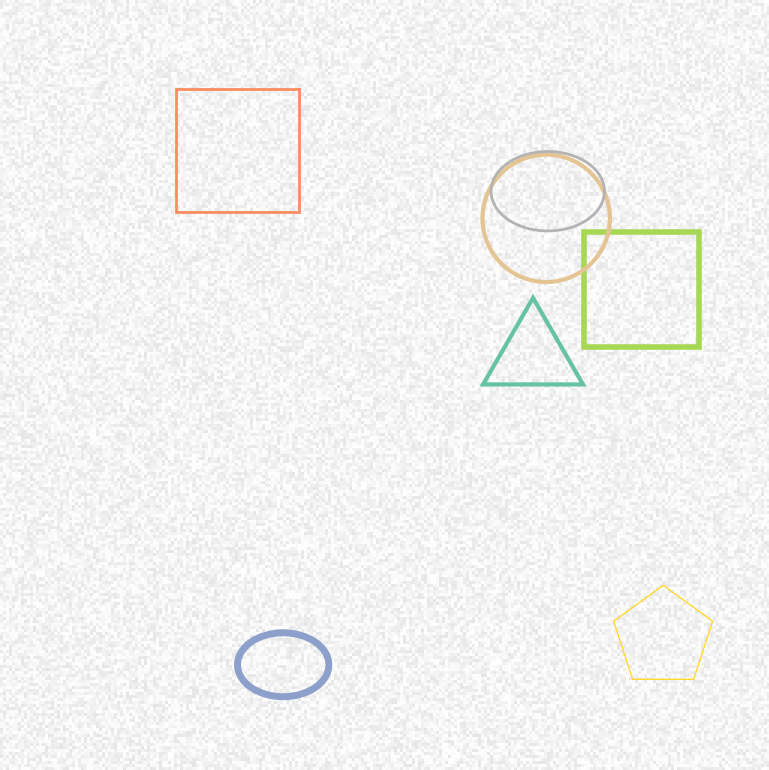[{"shape": "triangle", "thickness": 1.5, "radius": 0.37, "center": [0.692, 0.538]}, {"shape": "square", "thickness": 1, "radius": 0.4, "center": [0.309, 0.804]}, {"shape": "oval", "thickness": 2.5, "radius": 0.3, "center": [0.368, 0.137]}, {"shape": "square", "thickness": 2, "radius": 0.37, "center": [0.833, 0.624]}, {"shape": "pentagon", "thickness": 0.5, "radius": 0.34, "center": [0.861, 0.172]}, {"shape": "circle", "thickness": 1.5, "radius": 0.41, "center": [0.709, 0.716]}, {"shape": "oval", "thickness": 1, "radius": 0.37, "center": [0.711, 0.752]}]